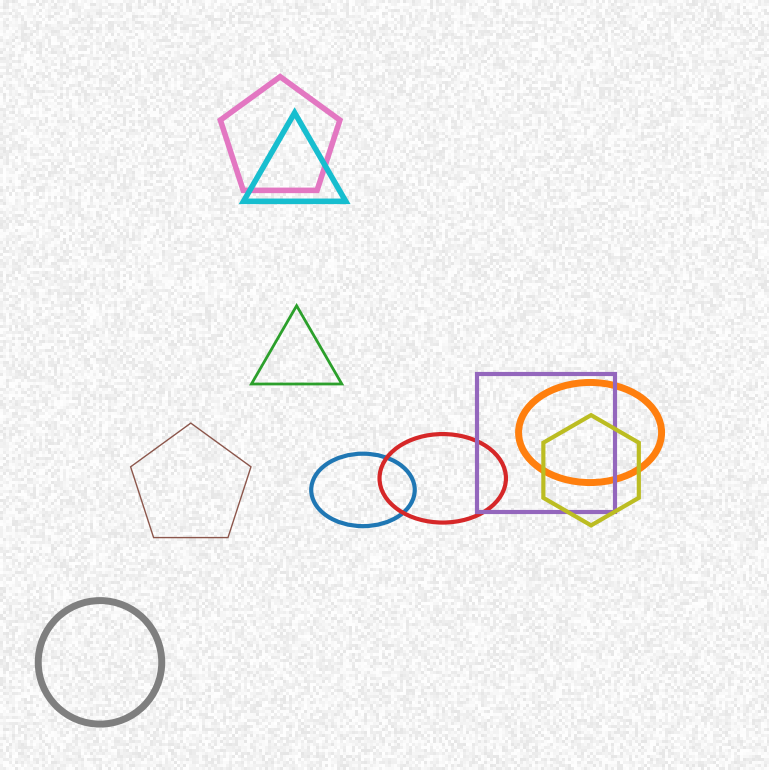[{"shape": "oval", "thickness": 1.5, "radius": 0.34, "center": [0.471, 0.364]}, {"shape": "oval", "thickness": 2.5, "radius": 0.46, "center": [0.766, 0.438]}, {"shape": "triangle", "thickness": 1, "radius": 0.34, "center": [0.385, 0.535]}, {"shape": "oval", "thickness": 1.5, "radius": 0.41, "center": [0.575, 0.379]}, {"shape": "square", "thickness": 1.5, "radius": 0.45, "center": [0.709, 0.425]}, {"shape": "pentagon", "thickness": 0.5, "radius": 0.41, "center": [0.248, 0.368]}, {"shape": "pentagon", "thickness": 2, "radius": 0.41, "center": [0.364, 0.819]}, {"shape": "circle", "thickness": 2.5, "radius": 0.4, "center": [0.13, 0.14]}, {"shape": "hexagon", "thickness": 1.5, "radius": 0.36, "center": [0.768, 0.389]}, {"shape": "triangle", "thickness": 2, "radius": 0.38, "center": [0.383, 0.777]}]